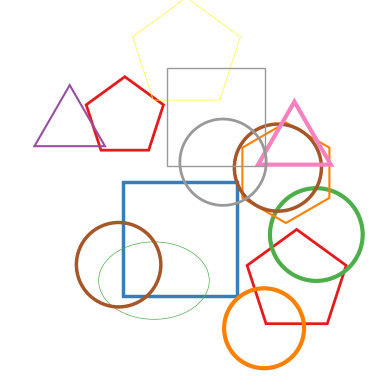[{"shape": "pentagon", "thickness": 2, "radius": 0.68, "center": [0.771, 0.269]}, {"shape": "pentagon", "thickness": 2, "radius": 0.53, "center": [0.324, 0.695]}, {"shape": "square", "thickness": 2.5, "radius": 0.74, "center": [0.468, 0.379]}, {"shape": "circle", "thickness": 3, "radius": 0.6, "center": [0.822, 0.391]}, {"shape": "oval", "thickness": 0.5, "radius": 0.72, "center": [0.4, 0.271]}, {"shape": "triangle", "thickness": 1.5, "radius": 0.53, "center": [0.181, 0.673]}, {"shape": "hexagon", "thickness": 1.5, "radius": 0.65, "center": [0.743, 0.551]}, {"shape": "circle", "thickness": 3, "radius": 0.52, "center": [0.686, 0.147]}, {"shape": "pentagon", "thickness": 0.5, "radius": 0.74, "center": [0.484, 0.859]}, {"shape": "circle", "thickness": 2.5, "radius": 0.55, "center": [0.308, 0.312]}, {"shape": "circle", "thickness": 2.5, "radius": 0.57, "center": [0.722, 0.565]}, {"shape": "triangle", "thickness": 3, "radius": 0.55, "center": [0.765, 0.627]}, {"shape": "circle", "thickness": 2, "radius": 0.56, "center": [0.579, 0.579]}, {"shape": "square", "thickness": 1, "radius": 0.64, "center": [0.561, 0.697]}]